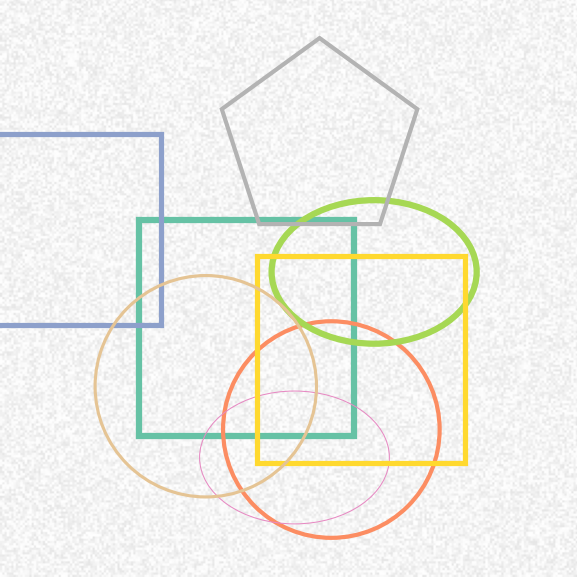[{"shape": "square", "thickness": 3, "radius": 0.93, "center": [0.427, 0.432]}, {"shape": "circle", "thickness": 2, "radius": 0.94, "center": [0.574, 0.255]}, {"shape": "square", "thickness": 2.5, "radius": 0.83, "center": [0.113, 0.602]}, {"shape": "oval", "thickness": 0.5, "radius": 0.82, "center": [0.51, 0.207]}, {"shape": "oval", "thickness": 3, "radius": 0.89, "center": [0.648, 0.528]}, {"shape": "square", "thickness": 2.5, "radius": 0.9, "center": [0.625, 0.377]}, {"shape": "circle", "thickness": 1.5, "radius": 0.96, "center": [0.356, 0.33]}, {"shape": "pentagon", "thickness": 2, "radius": 0.89, "center": [0.553, 0.755]}]